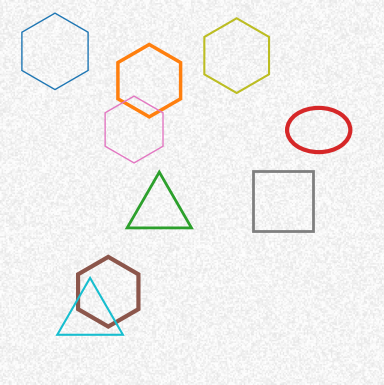[{"shape": "hexagon", "thickness": 1, "radius": 0.5, "center": [0.143, 0.867]}, {"shape": "hexagon", "thickness": 2.5, "radius": 0.47, "center": [0.388, 0.79]}, {"shape": "triangle", "thickness": 2, "radius": 0.48, "center": [0.414, 0.456]}, {"shape": "oval", "thickness": 3, "radius": 0.41, "center": [0.828, 0.662]}, {"shape": "hexagon", "thickness": 3, "radius": 0.45, "center": [0.281, 0.242]}, {"shape": "hexagon", "thickness": 1, "radius": 0.43, "center": [0.348, 0.664]}, {"shape": "square", "thickness": 2, "radius": 0.39, "center": [0.735, 0.478]}, {"shape": "hexagon", "thickness": 1.5, "radius": 0.49, "center": [0.615, 0.855]}, {"shape": "triangle", "thickness": 1.5, "radius": 0.49, "center": [0.234, 0.18]}]